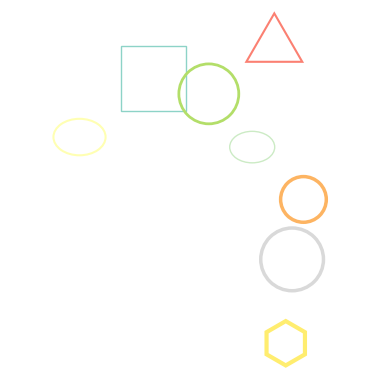[{"shape": "square", "thickness": 1, "radius": 0.42, "center": [0.398, 0.797]}, {"shape": "oval", "thickness": 1.5, "radius": 0.34, "center": [0.207, 0.644]}, {"shape": "triangle", "thickness": 1.5, "radius": 0.42, "center": [0.712, 0.881]}, {"shape": "circle", "thickness": 2.5, "radius": 0.3, "center": [0.788, 0.482]}, {"shape": "circle", "thickness": 2, "radius": 0.39, "center": [0.542, 0.756]}, {"shape": "circle", "thickness": 2.5, "radius": 0.41, "center": [0.759, 0.326]}, {"shape": "oval", "thickness": 1, "radius": 0.29, "center": [0.655, 0.618]}, {"shape": "hexagon", "thickness": 3, "radius": 0.29, "center": [0.742, 0.108]}]